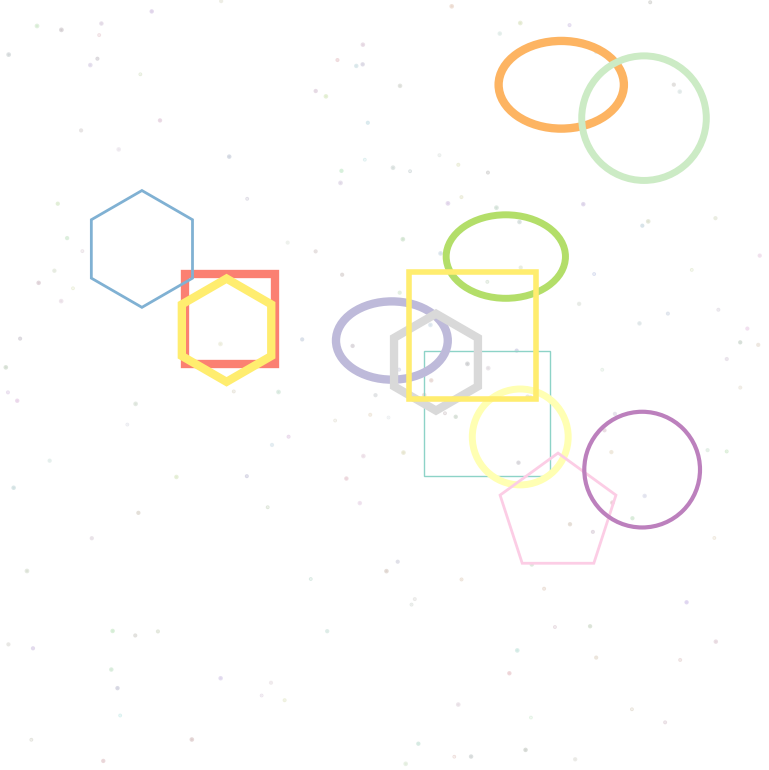[{"shape": "square", "thickness": 0.5, "radius": 0.41, "center": [0.633, 0.463]}, {"shape": "circle", "thickness": 2.5, "radius": 0.31, "center": [0.676, 0.433]}, {"shape": "oval", "thickness": 3, "radius": 0.36, "center": [0.509, 0.558]}, {"shape": "square", "thickness": 3, "radius": 0.29, "center": [0.299, 0.586]}, {"shape": "hexagon", "thickness": 1, "radius": 0.38, "center": [0.184, 0.677]}, {"shape": "oval", "thickness": 3, "radius": 0.41, "center": [0.729, 0.89]}, {"shape": "oval", "thickness": 2.5, "radius": 0.39, "center": [0.657, 0.667]}, {"shape": "pentagon", "thickness": 1, "radius": 0.4, "center": [0.725, 0.333]}, {"shape": "hexagon", "thickness": 3, "radius": 0.31, "center": [0.566, 0.53]}, {"shape": "circle", "thickness": 1.5, "radius": 0.38, "center": [0.834, 0.39]}, {"shape": "circle", "thickness": 2.5, "radius": 0.4, "center": [0.836, 0.847]}, {"shape": "hexagon", "thickness": 3, "radius": 0.34, "center": [0.294, 0.571]}, {"shape": "square", "thickness": 2, "radius": 0.41, "center": [0.614, 0.565]}]